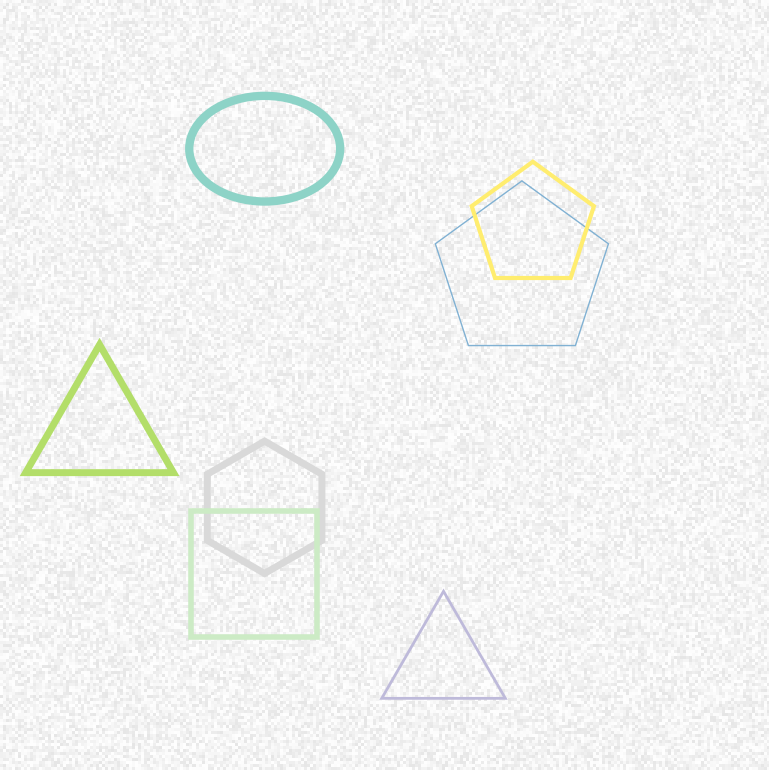[{"shape": "oval", "thickness": 3, "radius": 0.49, "center": [0.344, 0.807]}, {"shape": "triangle", "thickness": 1, "radius": 0.46, "center": [0.576, 0.139]}, {"shape": "pentagon", "thickness": 0.5, "radius": 0.59, "center": [0.678, 0.647]}, {"shape": "triangle", "thickness": 2.5, "radius": 0.55, "center": [0.129, 0.442]}, {"shape": "hexagon", "thickness": 2.5, "radius": 0.43, "center": [0.344, 0.341]}, {"shape": "square", "thickness": 2, "radius": 0.41, "center": [0.33, 0.255]}, {"shape": "pentagon", "thickness": 1.5, "radius": 0.42, "center": [0.692, 0.706]}]